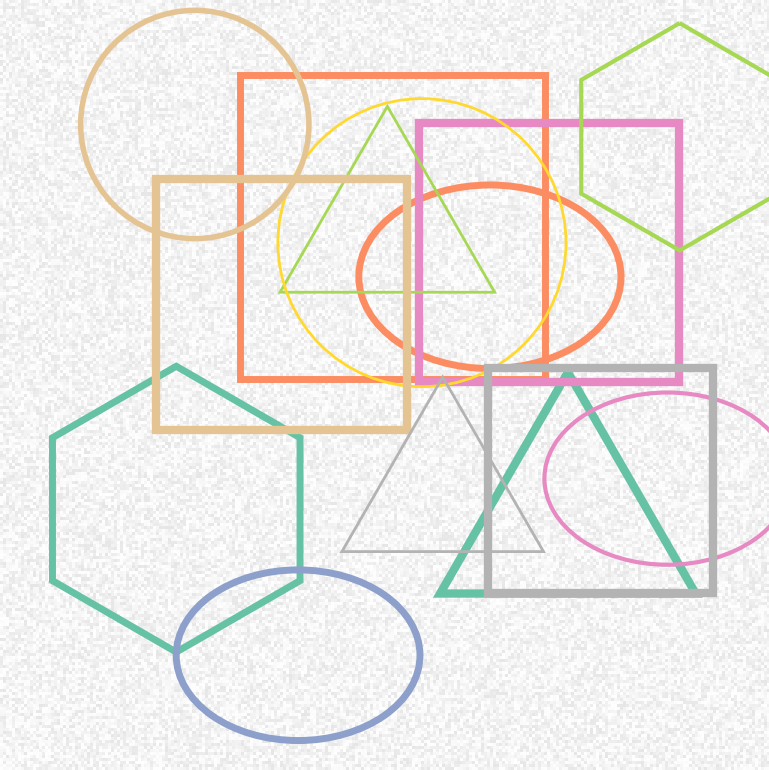[{"shape": "hexagon", "thickness": 2.5, "radius": 0.93, "center": [0.229, 0.339]}, {"shape": "triangle", "thickness": 3, "radius": 0.96, "center": [0.738, 0.325]}, {"shape": "oval", "thickness": 2.5, "radius": 0.85, "center": [0.636, 0.641]}, {"shape": "square", "thickness": 2.5, "radius": 0.99, "center": [0.51, 0.705]}, {"shape": "oval", "thickness": 2.5, "radius": 0.79, "center": [0.387, 0.149]}, {"shape": "square", "thickness": 3, "radius": 0.84, "center": [0.713, 0.672]}, {"shape": "oval", "thickness": 1.5, "radius": 0.8, "center": [0.867, 0.378]}, {"shape": "triangle", "thickness": 1, "radius": 0.8, "center": [0.503, 0.701]}, {"shape": "hexagon", "thickness": 1.5, "radius": 0.74, "center": [0.883, 0.822]}, {"shape": "circle", "thickness": 1, "radius": 0.94, "center": [0.548, 0.685]}, {"shape": "square", "thickness": 3, "radius": 0.81, "center": [0.365, 0.604]}, {"shape": "circle", "thickness": 2, "radius": 0.74, "center": [0.253, 0.838]}, {"shape": "triangle", "thickness": 1, "radius": 0.76, "center": [0.575, 0.359]}, {"shape": "square", "thickness": 3, "radius": 0.73, "center": [0.78, 0.376]}]